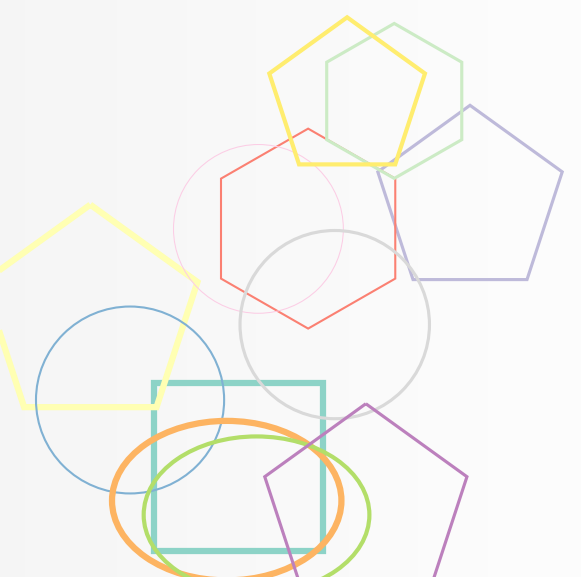[{"shape": "square", "thickness": 3, "radius": 0.73, "center": [0.41, 0.191]}, {"shape": "pentagon", "thickness": 3, "radius": 0.97, "center": [0.155, 0.451]}, {"shape": "pentagon", "thickness": 1.5, "radius": 0.83, "center": [0.809, 0.65]}, {"shape": "hexagon", "thickness": 1, "radius": 0.87, "center": [0.53, 0.603]}, {"shape": "circle", "thickness": 1, "radius": 0.81, "center": [0.224, 0.307]}, {"shape": "oval", "thickness": 3, "radius": 0.99, "center": [0.39, 0.132]}, {"shape": "oval", "thickness": 2, "radius": 0.97, "center": [0.441, 0.107]}, {"shape": "circle", "thickness": 0.5, "radius": 0.73, "center": [0.445, 0.603]}, {"shape": "circle", "thickness": 1.5, "radius": 0.81, "center": [0.576, 0.437]}, {"shape": "pentagon", "thickness": 1.5, "radius": 0.91, "center": [0.629, 0.117]}, {"shape": "hexagon", "thickness": 1.5, "radius": 0.67, "center": [0.678, 0.824]}, {"shape": "pentagon", "thickness": 2, "radius": 0.7, "center": [0.597, 0.828]}]